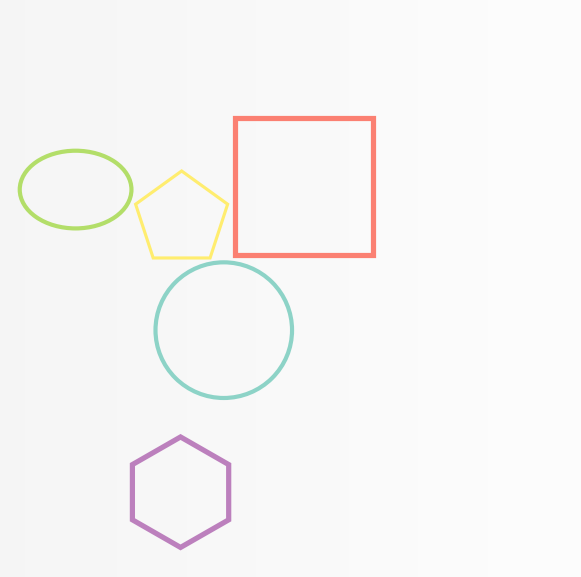[{"shape": "circle", "thickness": 2, "radius": 0.59, "center": [0.385, 0.427]}, {"shape": "square", "thickness": 2.5, "radius": 0.59, "center": [0.523, 0.676]}, {"shape": "oval", "thickness": 2, "radius": 0.48, "center": [0.13, 0.671]}, {"shape": "hexagon", "thickness": 2.5, "radius": 0.48, "center": [0.311, 0.147]}, {"shape": "pentagon", "thickness": 1.5, "radius": 0.42, "center": [0.312, 0.62]}]